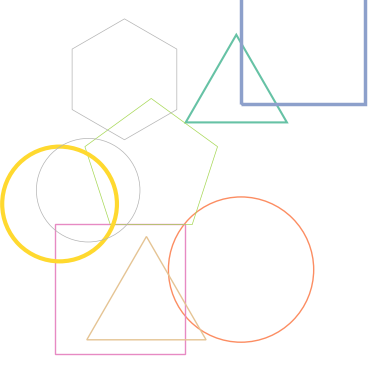[{"shape": "triangle", "thickness": 1.5, "radius": 0.76, "center": [0.614, 0.758]}, {"shape": "circle", "thickness": 1, "radius": 0.94, "center": [0.626, 0.3]}, {"shape": "square", "thickness": 2.5, "radius": 0.81, "center": [0.787, 0.892]}, {"shape": "square", "thickness": 1, "radius": 0.84, "center": [0.311, 0.25]}, {"shape": "pentagon", "thickness": 0.5, "radius": 0.91, "center": [0.393, 0.563]}, {"shape": "circle", "thickness": 3, "radius": 0.75, "center": [0.155, 0.47]}, {"shape": "triangle", "thickness": 1, "radius": 0.89, "center": [0.38, 0.207]}, {"shape": "circle", "thickness": 0.5, "radius": 0.67, "center": [0.229, 0.506]}, {"shape": "hexagon", "thickness": 0.5, "radius": 0.79, "center": [0.323, 0.794]}]